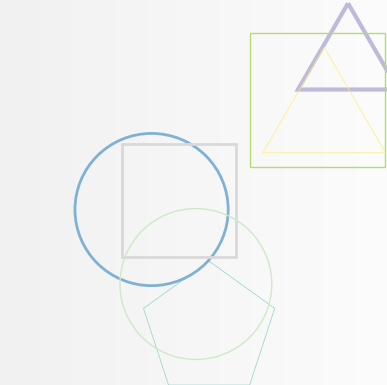[{"shape": "pentagon", "thickness": 0.5, "radius": 0.89, "center": [0.54, 0.144]}, {"shape": "triangle", "thickness": 3, "radius": 0.75, "center": [0.898, 0.842]}, {"shape": "circle", "thickness": 2, "radius": 0.99, "center": [0.391, 0.456]}, {"shape": "square", "thickness": 1, "radius": 0.87, "center": [0.819, 0.74]}, {"shape": "square", "thickness": 2, "radius": 0.73, "center": [0.462, 0.479]}, {"shape": "circle", "thickness": 1, "radius": 0.98, "center": [0.505, 0.262]}, {"shape": "triangle", "thickness": 0.5, "radius": 0.92, "center": [0.837, 0.694]}]